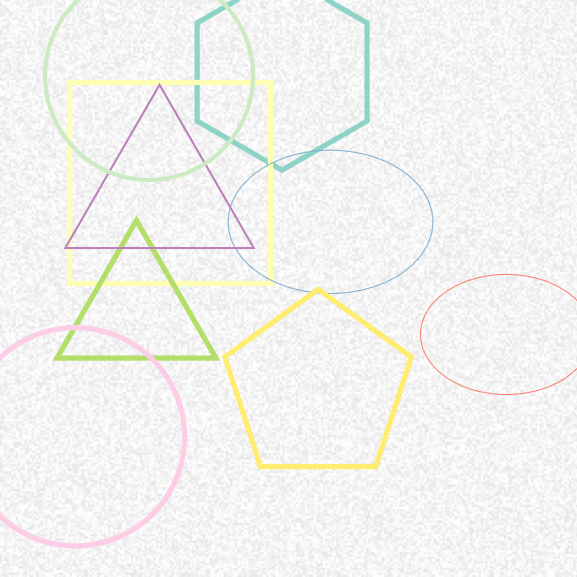[{"shape": "hexagon", "thickness": 2.5, "radius": 0.85, "center": [0.488, 0.874]}, {"shape": "square", "thickness": 2.5, "radius": 0.87, "center": [0.293, 0.683]}, {"shape": "oval", "thickness": 0.5, "radius": 0.74, "center": [0.877, 0.42]}, {"shape": "oval", "thickness": 0.5, "radius": 0.89, "center": [0.572, 0.615]}, {"shape": "triangle", "thickness": 2.5, "radius": 0.79, "center": [0.236, 0.459]}, {"shape": "circle", "thickness": 2.5, "radius": 0.95, "center": [0.131, 0.243]}, {"shape": "triangle", "thickness": 1, "radius": 0.94, "center": [0.276, 0.664]}, {"shape": "circle", "thickness": 2, "radius": 0.9, "center": [0.258, 0.868]}, {"shape": "pentagon", "thickness": 2.5, "radius": 0.85, "center": [0.551, 0.329]}]